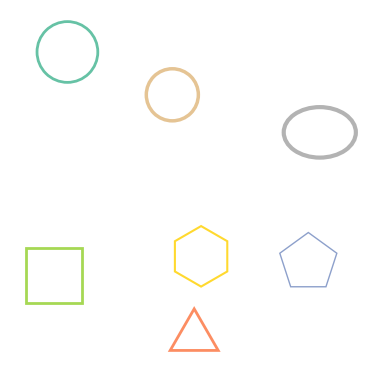[{"shape": "circle", "thickness": 2, "radius": 0.39, "center": [0.175, 0.865]}, {"shape": "triangle", "thickness": 2, "radius": 0.36, "center": [0.504, 0.126]}, {"shape": "pentagon", "thickness": 1, "radius": 0.39, "center": [0.801, 0.318]}, {"shape": "square", "thickness": 2, "radius": 0.36, "center": [0.141, 0.285]}, {"shape": "hexagon", "thickness": 1.5, "radius": 0.39, "center": [0.522, 0.334]}, {"shape": "circle", "thickness": 2.5, "radius": 0.34, "center": [0.448, 0.754]}, {"shape": "oval", "thickness": 3, "radius": 0.47, "center": [0.831, 0.656]}]